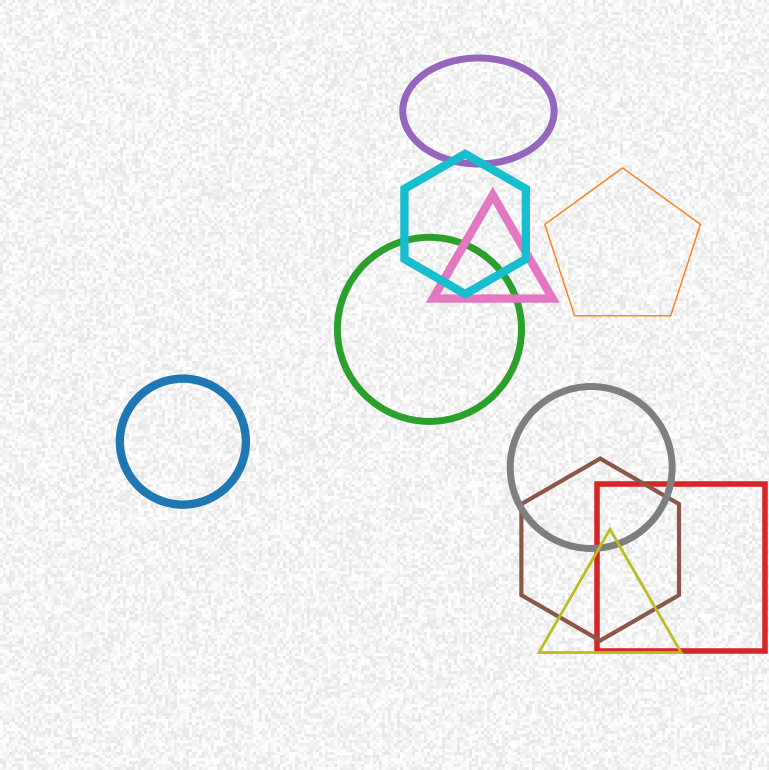[{"shape": "circle", "thickness": 3, "radius": 0.41, "center": [0.237, 0.426]}, {"shape": "pentagon", "thickness": 0.5, "radius": 0.53, "center": [0.809, 0.676]}, {"shape": "circle", "thickness": 2.5, "radius": 0.6, "center": [0.558, 0.572]}, {"shape": "square", "thickness": 2, "radius": 0.54, "center": [0.884, 0.263]}, {"shape": "oval", "thickness": 2.5, "radius": 0.49, "center": [0.621, 0.856]}, {"shape": "hexagon", "thickness": 1.5, "radius": 0.59, "center": [0.779, 0.286]}, {"shape": "triangle", "thickness": 3, "radius": 0.45, "center": [0.64, 0.657]}, {"shape": "circle", "thickness": 2.5, "radius": 0.53, "center": [0.768, 0.393]}, {"shape": "triangle", "thickness": 1, "radius": 0.53, "center": [0.792, 0.206]}, {"shape": "hexagon", "thickness": 3, "radius": 0.46, "center": [0.604, 0.709]}]